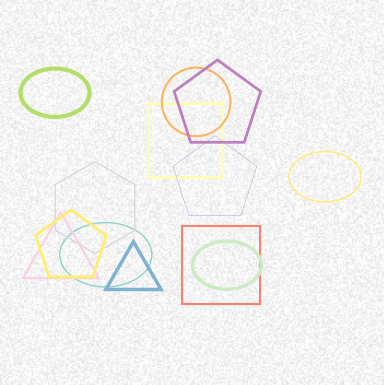[{"shape": "oval", "thickness": 1, "radius": 0.6, "center": [0.275, 0.338]}, {"shape": "square", "thickness": 2, "radius": 0.48, "center": [0.48, 0.636]}, {"shape": "pentagon", "thickness": 0.5, "radius": 0.57, "center": [0.558, 0.533]}, {"shape": "square", "thickness": 1.5, "radius": 0.51, "center": [0.574, 0.311]}, {"shape": "triangle", "thickness": 2.5, "radius": 0.41, "center": [0.347, 0.29]}, {"shape": "circle", "thickness": 1.5, "radius": 0.45, "center": [0.509, 0.735]}, {"shape": "oval", "thickness": 3, "radius": 0.45, "center": [0.143, 0.759]}, {"shape": "triangle", "thickness": 1.5, "radius": 0.57, "center": [0.158, 0.335]}, {"shape": "hexagon", "thickness": 1, "radius": 0.6, "center": [0.247, 0.461]}, {"shape": "pentagon", "thickness": 2, "radius": 0.59, "center": [0.565, 0.726]}, {"shape": "oval", "thickness": 2.5, "radius": 0.45, "center": [0.589, 0.311]}, {"shape": "pentagon", "thickness": 2, "radius": 0.48, "center": [0.184, 0.359]}, {"shape": "oval", "thickness": 1, "radius": 0.47, "center": [0.844, 0.541]}]